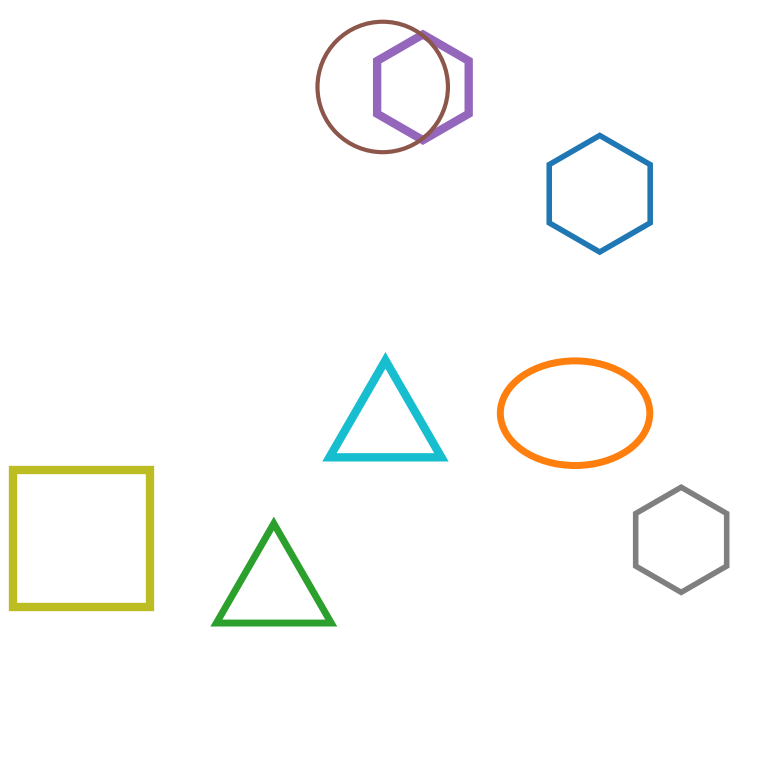[{"shape": "hexagon", "thickness": 2, "radius": 0.38, "center": [0.779, 0.748]}, {"shape": "oval", "thickness": 2.5, "radius": 0.49, "center": [0.747, 0.463]}, {"shape": "triangle", "thickness": 2.5, "radius": 0.43, "center": [0.356, 0.234]}, {"shape": "hexagon", "thickness": 3, "radius": 0.34, "center": [0.549, 0.887]}, {"shape": "circle", "thickness": 1.5, "radius": 0.42, "center": [0.497, 0.887]}, {"shape": "hexagon", "thickness": 2, "radius": 0.34, "center": [0.885, 0.299]}, {"shape": "square", "thickness": 3, "radius": 0.44, "center": [0.106, 0.301]}, {"shape": "triangle", "thickness": 3, "radius": 0.42, "center": [0.501, 0.448]}]